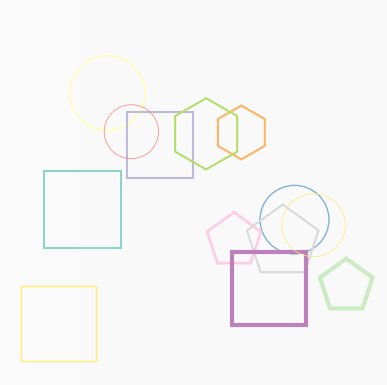[{"shape": "square", "thickness": 1.5, "radius": 0.5, "center": [0.212, 0.455]}, {"shape": "circle", "thickness": 1, "radius": 0.49, "center": [0.277, 0.758]}, {"shape": "square", "thickness": 1.5, "radius": 0.43, "center": [0.413, 0.624]}, {"shape": "circle", "thickness": 0.5, "radius": 0.35, "center": [0.339, 0.658]}, {"shape": "circle", "thickness": 1, "radius": 0.44, "center": [0.76, 0.43]}, {"shape": "hexagon", "thickness": 1.5, "radius": 0.35, "center": [0.623, 0.656]}, {"shape": "hexagon", "thickness": 1.5, "radius": 0.46, "center": [0.532, 0.652]}, {"shape": "pentagon", "thickness": 2, "radius": 0.36, "center": [0.604, 0.376]}, {"shape": "pentagon", "thickness": 1.5, "radius": 0.49, "center": [0.73, 0.372]}, {"shape": "square", "thickness": 3, "radius": 0.47, "center": [0.694, 0.251]}, {"shape": "pentagon", "thickness": 3, "radius": 0.36, "center": [0.894, 0.257]}, {"shape": "square", "thickness": 1, "radius": 0.49, "center": [0.15, 0.159]}, {"shape": "circle", "thickness": 0.5, "radius": 0.41, "center": [0.809, 0.415]}]